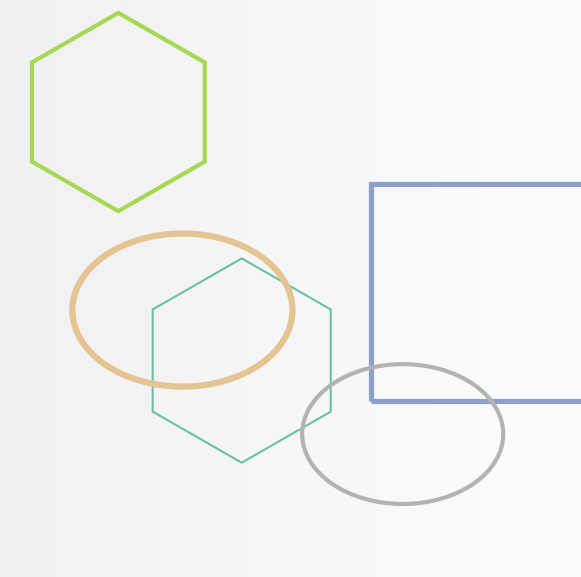[{"shape": "hexagon", "thickness": 1, "radius": 0.88, "center": [0.416, 0.375]}, {"shape": "square", "thickness": 2.5, "radius": 0.94, "center": [0.825, 0.492]}, {"shape": "hexagon", "thickness": 2, "radius": 0.86, "center": [0.204, 0.805]}, {"shape": "oval", "thickness": 3, "radius": 0.95, "center": [0.314, 0.462]}, {"shape": "oval", "thickness": 2, "radius": 0.86, "center": [0.693, 0.248]}]